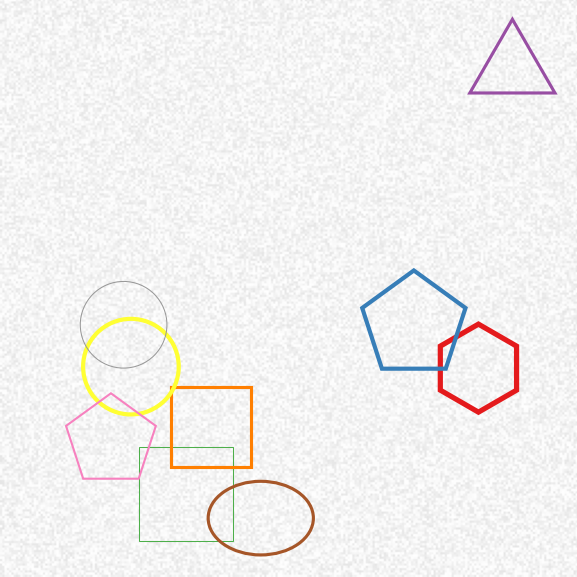[{"shape": "hexagon", "thickness": 2.5, "radius": 0.38, "center": [0.828, 0.362]}, {"shape": "pentagon", "thickness": 2, "radius": 0.47, "center": [0.717, 0.437]}, {"shape": "square", "thickness": 0.5, "radius": 0.41, "center": [0.322, 0.144]}, {"shape": "triangle", "thickness": 1.5, "radius": 0.43, "center": [0.887, 0.881]}, {"shape": "square", "thickness": 1.5, "radius": 0.34, "center": [0.365, 0.26]}, {"shape": "circle", "thickness": 2, "radius": 0.41, "center": [0.227, 0.364]}, {"shape": "oval", "thickness": 1.5, "radius": 0.46, "center": [0.452, 0.102]}, {"shape": "pentagon", "thickness": 1, "radius": 0.41, "center": [0.192, 0.236]}, {"shape": "circle", "thickness": 0.5, "radius": 0.38, "center": [0.214, 0.437]}]